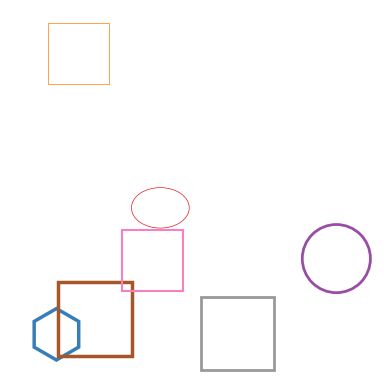[{"shape": "oval", "thickness": 0.5, "radius": 0.38, "center": [0.416, 0.46]}, {"shape": "hexagon", "thickness": 2.5, "radius": 0.33, "center": [0.147, 0.132]}, {"shape": "circle", "thickness": 2, "radius": 0.44, "center": [0.874, 0.328]}, {"shape": "square", "thickness": 0.5, "radius": 0.4, "center": [0.203, 0.861]}, {"shape": "square", "thickness": 2.5, "radius": 0.48, "center": [0.247, 0.171]}, {"shape": "square", "thickness": 1.5, "radius": 0.4, "center": [0.396, 0.324]}, {"shape": "square", "thickness": 2, "radius": 0.48, "center": [0.617, 0.133]}]